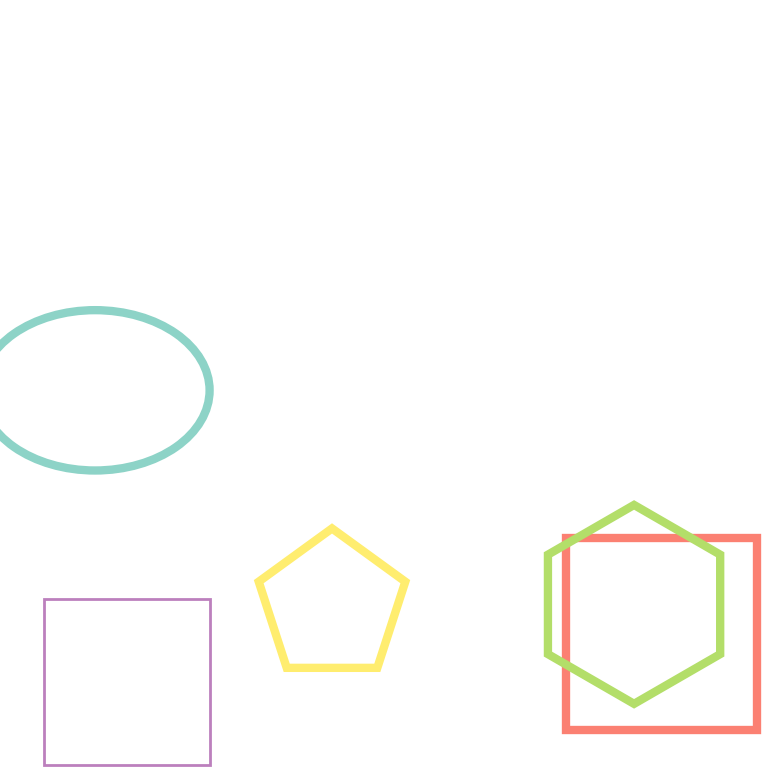[{"shape": "oval", "thickness": 3, "radius": 0.74, "center": [0.123, 0.493]}, {"shape": "square", "thickness": 3, "radius": 0.62, "center": [0.859, 0.177]}, {"shape": "hexagon", "thickness": 3, "radius": 0.65, "center": [0.823, 0.215]}, {"shape": "square", "thickness": 1, "radius": 0.54, "center": [0.165, 0.115]}, {"shape": "pentagon", "thickness": 3, "radius": 0.5, "center": [0.431, 0.214]}]